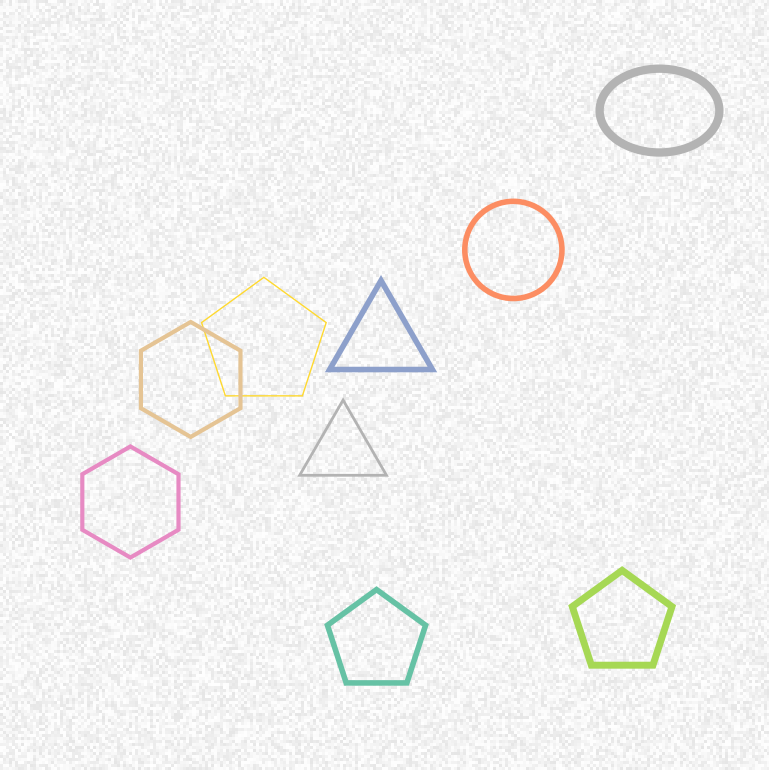[{"shape": "pentagon", "thickness": 2, "radius": 0.34, "center": [0.489, 0.167]}, {"shape": "circle", "thickness": 2, "radius": 0.32, "center": [0.667, 0.675]}, {"shape": "triangle", "thickness": 2, "radius": 0.39, "center": [0.495, 0.559]}, {"shape": "hexagon", "thickness": 1.5, "radius": 0.36, "center": [0.169, 0.348]}, {"shape": "pentagon", "thickness": 2.5, "radius": 0.34, "center": [0.808, 0.191]}, {"shape": "pentagon", "thickness": 0.5, "radius": 0.43, "center": [0.343, 0.555]}, {"shape": "hexagon", "thickness": 1.5, "radius": 0.37, "center": [0.248, 0.507]}, {"shape": "oval", "thickness": 3, "radius": 0.39, "center": [0.856, 0.856]}, {"shape": "triangle", "thickness": 1, "radius": 0.33, "center": [0.446, 0.415]}]